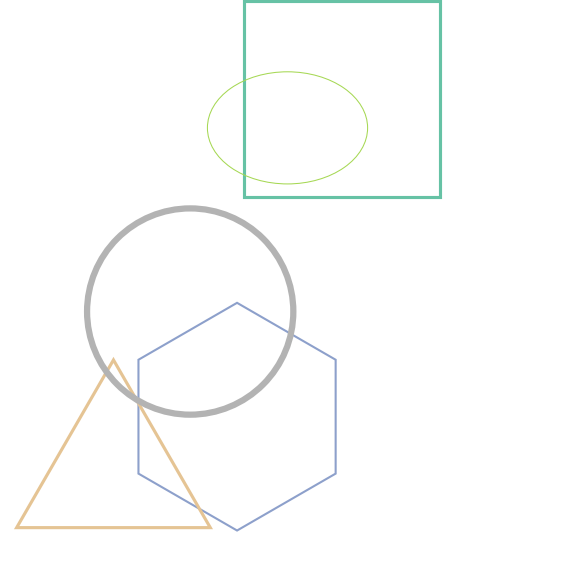[{"shape": "square", "thickness": 1.5, "radius": 0.85, "center": [0.592, 0.828]}, {"shape": "hexagon", "thickness": 1, "radius": 0.99, "center": [0.41, 0.278]}, {"shape": "oval", "thickness": 0.5, "radius": 0.69, "center": [0.498, 0.778]}, {"shape": "triangle", "thickness": 1.5, "radius": 0.97, "center": [0.196, 0.182]}, {"shape": "circle", "thickness": 3, "radius": 0.89, "center": [0.329, 0.46]}]